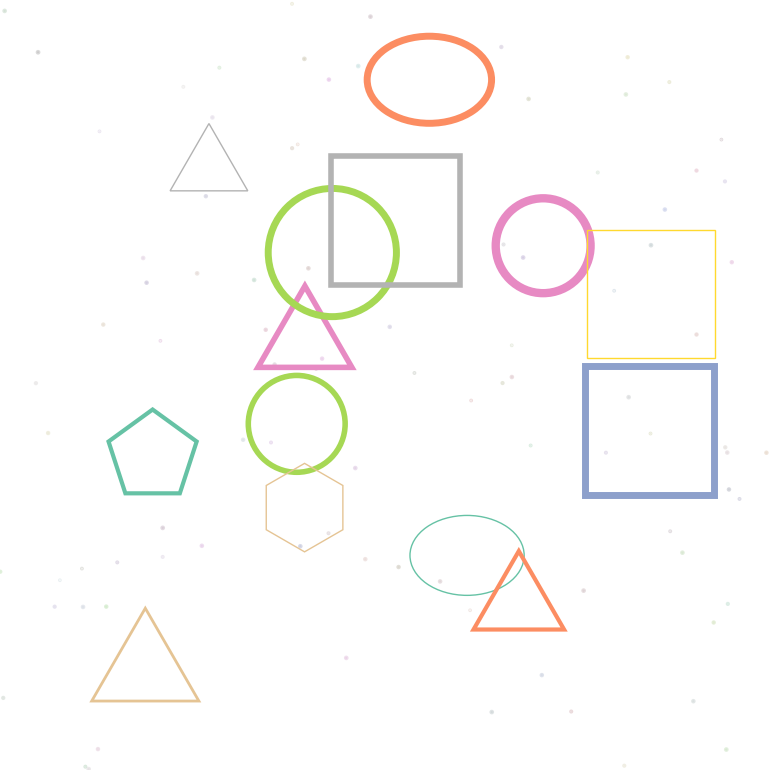[{"shape": "pentagon", "thickness": 1.5, "radius": 0.3, "center": [0.198, 0.408]}, {"shape": "oval", "thickness": 0.5, "radius": 0.37, "center": [0.607, 0.279]}, {"shape": "oval", "thickness": 2.5, "radius": 0.4, "center": [0.558, 0.896]}, {"shape": "triangle", "thickness": 1.5, "radius": 0.34, "center": [0.674, 0.216]}, {"shape": "square", "thickness": 2.5, "radius": 0.42, "center": [0.844, 0.441]}, {"shape": "triangle", "thickness": 2, "radius": 0.35, "center": [0.396, 0.558]}, {"shape": "circle", "thickness": 3, "radius": 0.31, "center": [0.705, 0.681]}, {"shape": "circle", "thickness": 2, "radius": 0.31, "center": [0.385, 0.45]}, {"shape": "circle", "thickness": 2.5, "radius": 0.42, "center": [0.432, 0.672]}, {"shape": "square", "thickness": 0.5, "radius": 0.42, "center": [0.845, 0.618]}, {"shape": "triangle", "thickness": 1, "radius": 0.4, "center": [0.189, 0.13]}, {"shape": "hexagon", "thickness": 0.5, "radius": 0.29, "center": [0.396, 0.341]}, {"shape": "triangle", "thickness": 0.5, "radius": 0.29, "center": [0.271, 0.781]}, {"shape": "square", "thickness": 2, "radius": 0.42, "center": [0.514, 0.713]}]